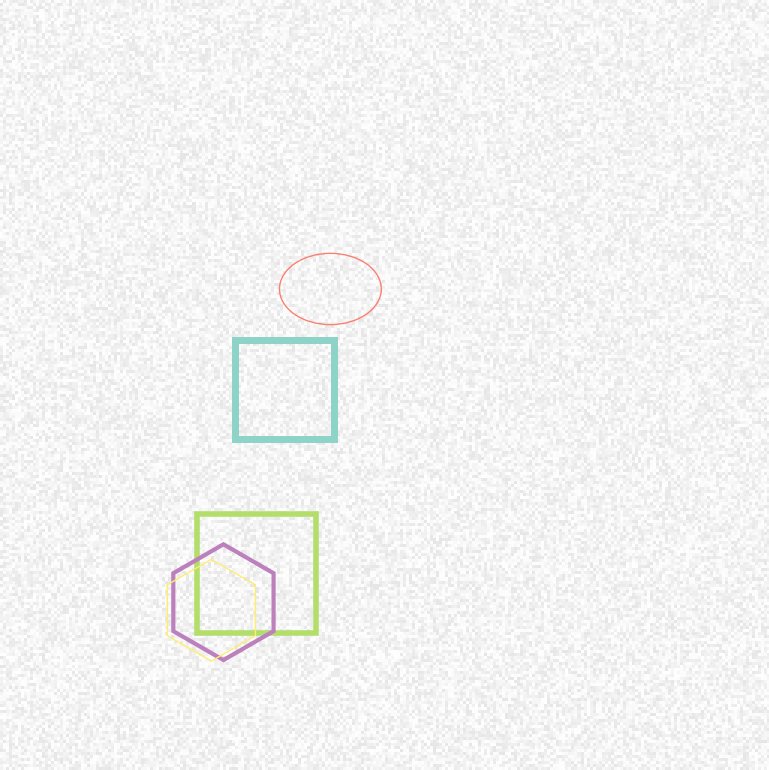[{"shape": "square", "thickness": 2.5, "radius": 0.32, "center": [0.369, 0.494]}, {"shape": "oval", "thickness": 0.5, "radius": 0.33, "center": [0.429, 0.625]}, {"shape": "square", "thickness": 2, "radius": 0.39, "center": [0.333, 0.256]}, {"shape": "hexagon", "thickness": 1.5, "radius": 0.38, "center": [0.29, 0.218]}, {"shape": "hexagon", "thickness": 0.5, "radius": 0.33, "center": [0.274, 0.207]}]